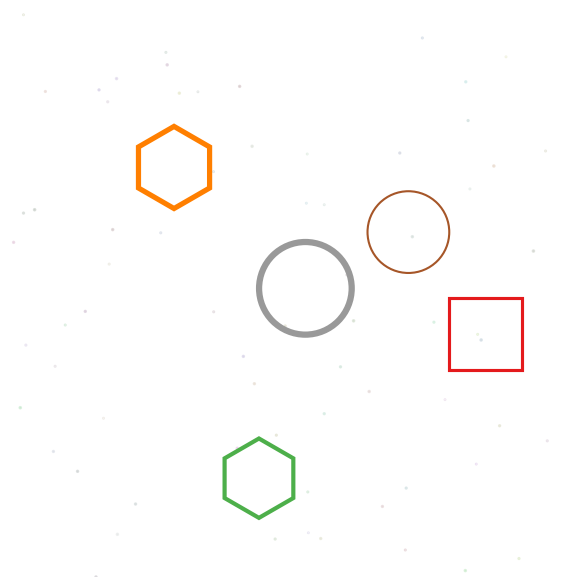[{"shape": "square", "thickness": 1.5, "radius": 0.31, "center": [0.841, 0.421]}, {"shape": "hexagon", "thickness": 2, "radius": 0.34, "center": [0.448, 0.171]}, {"shape": "hexagon", "thickness": 2.5, "radius": 0.36, "center": [0.301, 0.709]}, {"shape": "circle", "thickness": 1, "radius": 0.35, "center": [0.707, 0.597]}, {"shape": "circle", "thickness": 3, "radius": 0.4, "center": [0.529, 0.5]}]